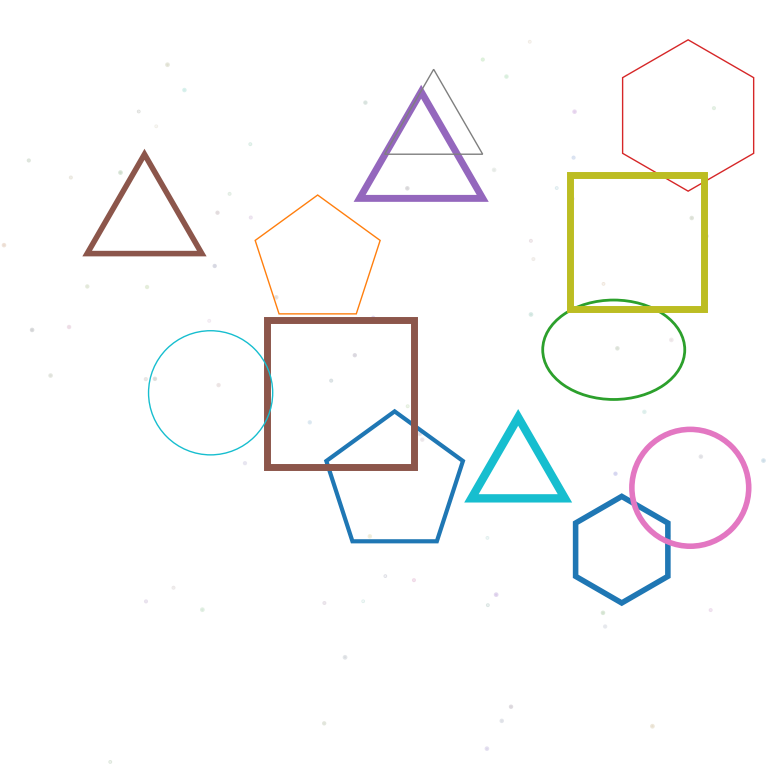[{"shape": "pentagon", "thickness": 1.5, "radius": 0.47, "center": [0.513, 0.372]}, {"shape": "hexagon", "thickness": 2, "radius": 0.35, "center": [0.807, 0.286]}, {"shape": "pentagon", "thickness": 0.5, "radius": 0.43, "center": [0.413, 0.661]}, {"shape": "oval", "thickness": 1, "radius": 0.46, "center": [0.797, 0.546]}, {"shape": "hexagon", "thickness": 0.5, "radius": 0.49, "center": [0.894, 0.85]}, {"shape": "triangle", "thickness": 2.5, "radius": 0.46, "center": [0.547, 0.789]}, {"shape": "triangle", "thickness": 2, "radius": 0.43, "center": [0.188, 0.714]}, {"shape": "square", "thickness": 2.5, "radius": 0.48, "center": [0.442, 0.489]}, {"shape": "circle", "thickness": 2, "radius": 0.38, "center": [0.896, 0.367]}, {"shape": "triangle", "thickness": 0.5, "radius": 0.37, "center": [0.563, 0.836]}, {"shape": "square", "thickness": 2.5, "radius": 0.44, "center": [0.827, 0.686]}, {"shape": "circle", "thickness": 0.5, "radius": 0.4, "center": [0.274, 0.49]}, {"shape": "triangle", "thickness": 3, "radius": 0.35, "center": [0.673, 0.388]}]